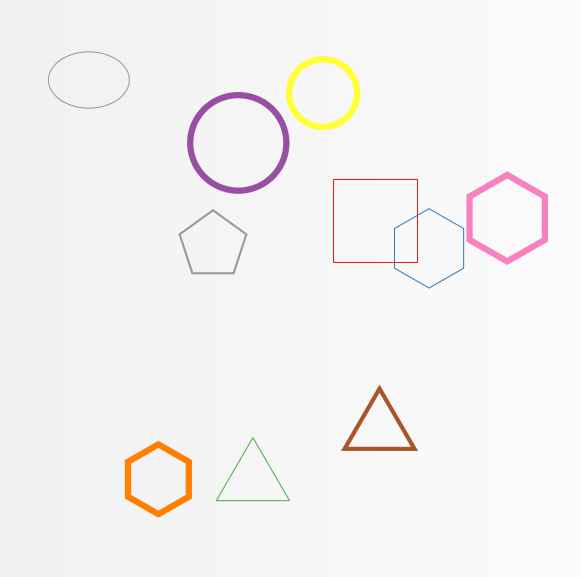[{"shape": "square", "thickness": 0.5, "radius": 0.36, "center": [0.645, 0.617]}, {"shape": "hexagon", "thickness": 0.5, "radius": 0.34, "center": [0.738, 0.569]}, {"shape": "triangle", "thickness": 0.5, "radius": 0.36, "center": [0.435, 0.169]}, {"shape": "circle", "thickness": 3, "radius": 0.41, "center": [0.41, 0.752]}, {"shape": "hexagon", "thickness": 3, "radius": 0.3, "center": [0.273, 0.169]}, {"shape": "circle", "thickness": 3, "radius": 0.29, "center": [0.556, 0.838]}, {"shape": "triangle", "thickness": 2, "radius": 0.35, "center": [0.653, 0.257]}, {"shape": "hexagon", "thickness": 3, "radius": 0.37, "center": [0.873, 0.621]}, {"shape": "pentagon", "thickness": 1, "radius": 0.3, "center": [0.366, 0.575]}, {"shape": "oval", "thickness": 0.5, "radius": 0.35, "center": [0.153, 0.861]}]